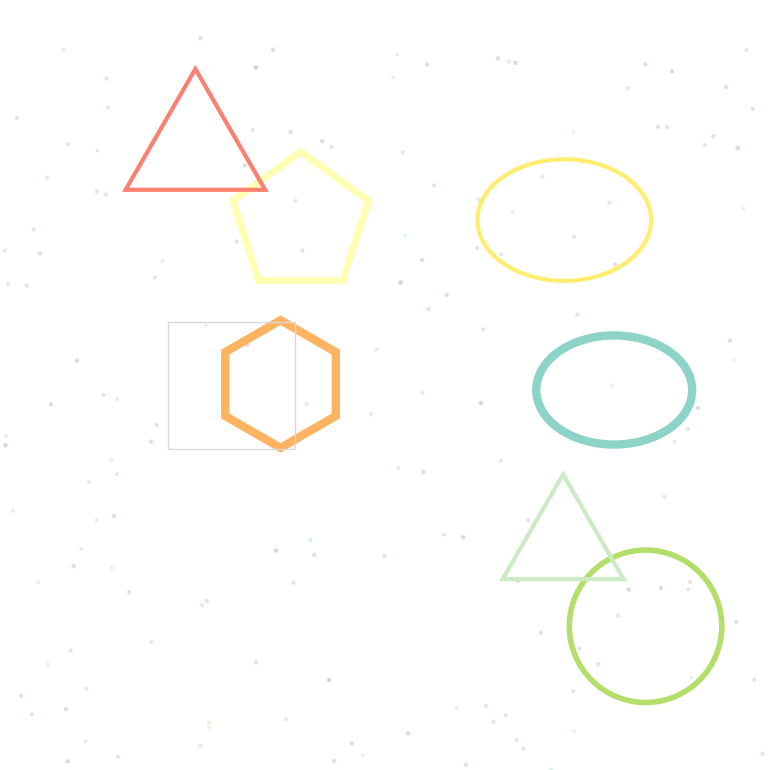[{"shape": "oval", "thickness": 3, "radius": 0.51, "center": [0.798, 0.494]}, {"shape": "pentagon", "thickness": 2.5, "radius": 0.46, "center": [0.391, 0.711]}, {"shape": "triangle", "thickness": 1.5, "radius": 0.52, "center": [0.254, 0.806]}, {"shape": "hexagon", "thickness": 3, "radius": 0.41, "center": [0.364, 0.501]}, {"shape": "circle", "thickness": 2, "radius": 0.5, "center": [0.838, 0.187]}, {"shape": "square", "thickness": 0.5, "radius": 0.41, "center": [0.301, 0.499]}, {"shape": "triangle", "thickness": 1.5, "radius": 0.45, "center": [0.731, 0.293]}, {"shape": "oval", "thickness": 1.5, "radius": 0.56, "center": [0.733, 0.714]}]